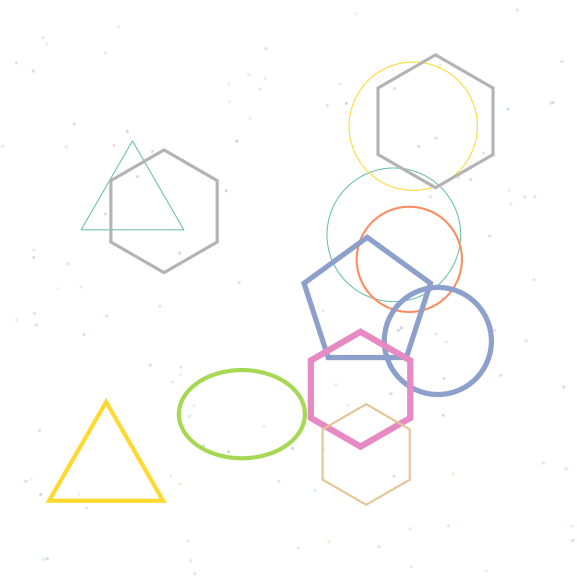[{"shape": "triangle", "thickness": 0.5, "radius": 0.51, "center": [0.229, 0.652]}, {"shape": "circle", "thickness": 0.5, "radius": 0.58, "center": [0.682, 0.593]}, {"shape": "circle", "thickness": 1, "radius": 0.46, "center": [0.709, 0.55]}, {"shape": "pentagon", "thickness": 2.5, "radius": 0.58, "center": [0.636, 0.473]}, {"shape": "circle", "thickness": 2.5, "radius": 0.46, "center": [0.758, 0.409]}, {"shape": "hexagon", "thickness": 3, "radius": 0.5, "center": [0.624, 0.325]}, {"shape": "oval", "thickness": 2, "radius": 0.55, "center": [0.419, 0.282]}, {"shape": "triangle", "thickness": 2, "radius": 0.57, "center": [0.184, 0.189]}, {"shape": "circle", "thickness": 0.5, "radius": 0.56, "center": [0.716, 0.781]}, {"shape": "hexagon", "thickness": 1, "radius": 0.44, "center": [0.634, 0.212]}, {"shape": "hexagon", "thickness": 1.5, "radius": 0.58, "center": [0.754, 0.789]}, {"shape": "hexagon", "thickness": 1.5, "radius": 0.53, "center": [0.284, 0.633]}]